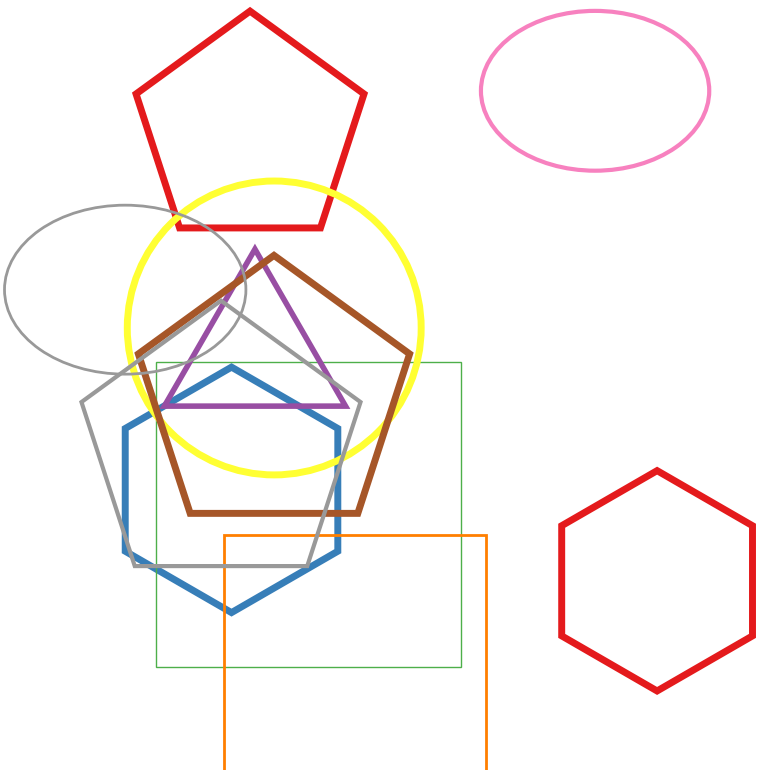[{"shape": "pentagon", "thickness": 2.5, "radius": 0.78, "center": [0.325, 0.83]}, {"shape": "hexagon", "thickness": 2.5, "radius": 0.72, "center": [0.853, 0.246]}, {"shape": "hexagon", "thickness": 2.5, "radius": 0.8, "center": [0.301, 0.364]}, {"shape": "square", "thickness": 0.5, "radius": 0.99, "center": [0.401, 0.332]}, {"shape": "triangle", "thickness": 2, "radius": 0.68, "center": [0.331, 0.541]}, {"shape": "square", "thickness": 1, "radius": 0.85, "center": [0.461, 0.135]}, {"shape": "circle", "thickness": 2.5, "radius": 0.95, "center": [0.356, 0.574]}, {"shape": "pentagon", "thickness": 2.5, "radius": 0.93, "center": [0.356, 0.483]}, {"shape": "oval", "thickness": 1.5, "radius": 0.74, "center": [0.773, 0.882]}, {"shape": "oval", "thickness": 1, "radius": 0.78, "center": [0.163, 0.624]}, {"shape": "pentagon", "thickness": 1.5, "radius": 0.95, "center": [0.287, 0.419]}]